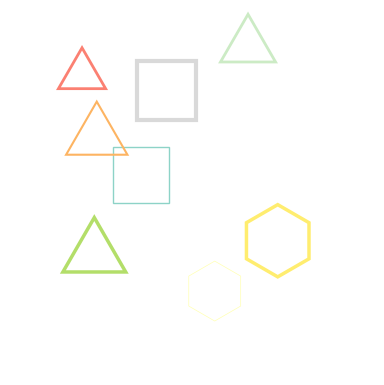[{"shape": "square", "thickness": 1, "radius": 0.37, "center": [0.366, 0.545]}, {"shape": "hexagon", "thickness": 0.5, "radius": 0.39, "center": [0.558, 0.244]}, {"shape": "triangle", "thickness": 2, "radius": 0.35, "center": [0.213, 0.805]}, {"shape": "triangle", "thickness": 1.5, "radius": 0.46, "center": [0.251, 0.644]}, {"shape": "triangle", "thickness": 2.5, "radius": 0.47, "center": [0.245, 0.341]}, {"shape": "square", "thickness": 3, "radius": 0.38, "center": [0.432, 0.765]}, {"shape": "triangle", "thickness": 2, "radius": 0.41, "center": [0.644, 0.88]}, {"shape": "hexagon", "thickness": 2.5, "radius": 0.47, "center": [0.721, 0.375]}]